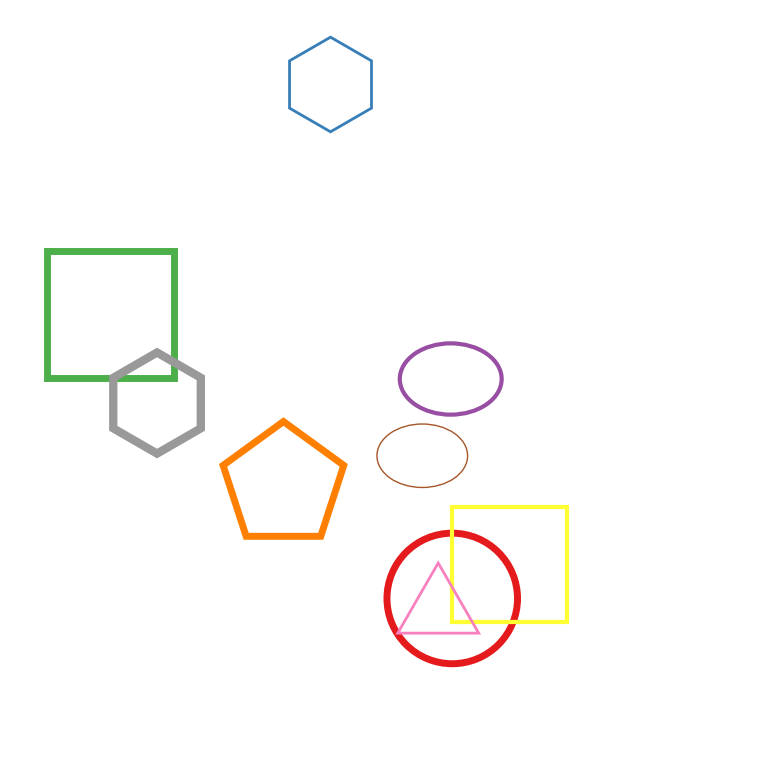[{"shape": "circle", "thickness": 2.5, "radius": 0.42, "center": [0.587, 0.223]}, {"shape": "hexagon", "thickness": 1, "radius": 0.31, "center": [0.429, 0.89]}, {"shape": "square", "thickness": 2.5, "radius": 0.41, "center": [0.144, 0.591]}, {"shape": "oval", "thickness": 1.5, "radius": 0.33, "center": [0.585, 0.508]}, {"shape": "pentagon", "thickness": 2.5, "radius": 0.41, "center": [0.368, 0.37]}, {"shape": "square", "thickness": 1.5, "radius": 0.37, "center": [0.662, 0.267]}, {"shape": "oval", "thickness": 0.5, "radius": 0.29, "center": [0.548, 0.408]}, {"shape": "triangle", "thickness": 1, "radius": 0.3, "center": [0.569, 0.208]}, {"shape": "hexagon", "thickness": 3, "radius": 0.33, "center": [0.204, 0.477]}]